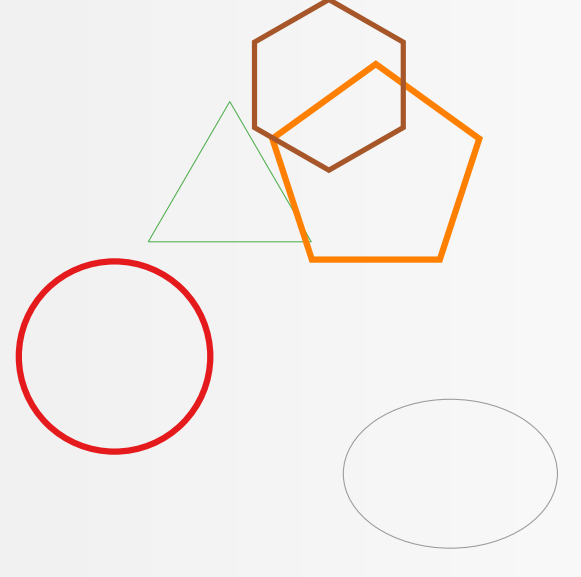[{"shape": "circle", "thickness": 3, "radius": 0.82, "center": [0.197, 0.382]}, {"shape": "triangle", "thickness": 0.5, "radius": 0.81, "center": [0.395, 0.661]}, {"shape": "pentagon", "thickness": 3, "radius": 0.94, "center": [0.647, 0.701]}, {"shape": "hexagon", "thickness": 2.5, "radius": 0.74, "center": [0.566, 0.852]}, {"shape": "oval", "thickness": 0.5, "radius": 0.92, "center": [0.775, 0.179]}]